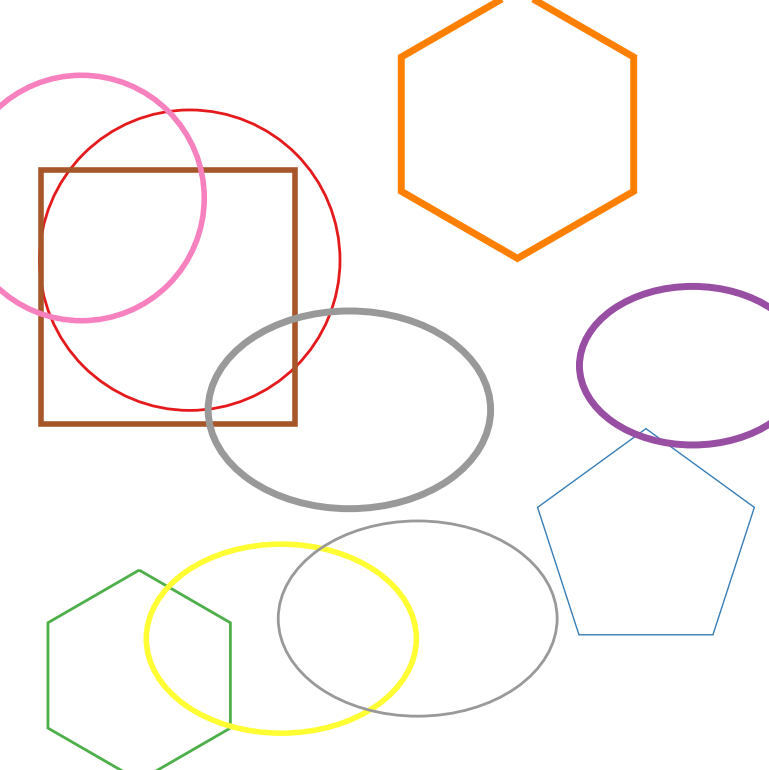[{"shape": "circle", "thickness": 1, "radius": 0.98, "center": [0.246, 0.662]}, {"shape": "pentagon", "thickness": 0.5, "radius": 0.74, "center": [0.839, 0.295]}, {"shape": "hexagon", "thickness": 1, "radius": 0.68, "center": [0.181, 0.123]}, {"shape": "oval", "thickness": 2.5, "radius": 0.74, "center": [0.9, 0.525]}, {"shape": "hexagon", "thickness": 2.5, "radius": 0.87, "center": [0.672, 0.839]}, {"shape": "oval", "thickness": 2, "radius": 0.88, "center": [0.365, 0.171]}, {"shape": "square", "thickness": 2, "radius": 0.82, "center": [0.218, 0.614]}, {"shape": "circle", "thickness": 2, "radius": 0.8, "center": [0.106, 0.743]}, {"shape": "oval", "thickness": 1, "radius": 0.91, "center": [0.542, 0.197]}, {"shape": "oval", "thickness": 2.5, "radius": 0.92, "center": [0.454, 0.468]}]